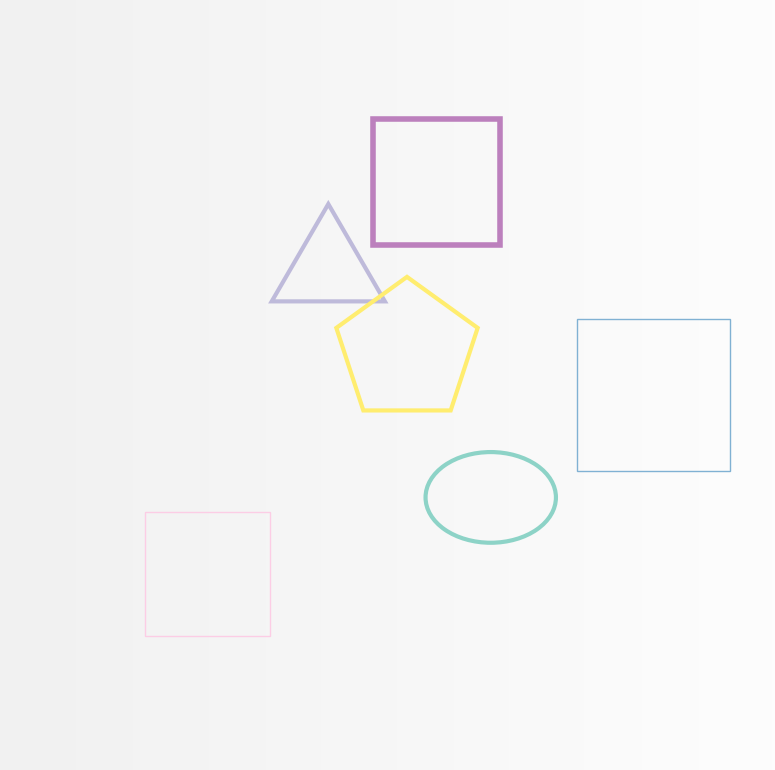[{"shape": "oval", "thickness": 1.5, "radius": 0.42, "center": [0.633, 0.354]}, {"shape": "triangle", "thickness": 1.5, "radius": 0.42, "center": [0.424, 0.651]}, {"shape": "square", "thickness": 0.5, "radius": 0.49, "center": [0.843, 0.487]}, {"shape": "square", "thickness": 0.5, "radius": 0.4, "center": [0.268, 0.254]}, {"shape": "square", "thickness": 2, "radius": 0.41, "center": [0.563, 0.763]}, {"shape": "pentagon", "thickness": 1.5, "radius": 0.48, "center": [0.525, 0.545]}]